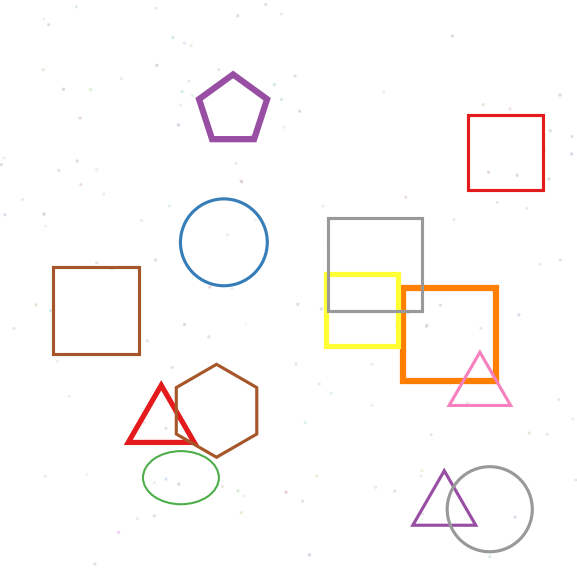[{"shape": "triangle", "thickness": 2.5, "radius": 0.33, "center": [0.279, 0.266]}, {"shape": "square", "thickness": 1.5, "radius": 0.32, "center": [0.875, 0.735]}, {"shape": "circle", "thickness": 1.5, "radius": 0.38, "center": [0.388, 0.58]}, {"shape": "oval", "thickness": 1, "radius": 0.33, "center": [0.313, 0.172]}, {"shape": "triangle", "thickness": 1.5, "radius": 0.31, "center": [0.769, 0.121]}, {"shape": "pentagon", "thickness": 3, "radius": 0.31, "center": [0.404, 0.808]}, {"shape": "square", "thickness": 3, "radius": 0.41, "center": [0.778, 0.42]}, {"shape": "square", "thickness": 2.5, "radius": 0.31, "center": [0.627, 0.462]}, {"shape": "square", "thickness": 1.5, "radius": 0.37, "center": [0.166, 0.461]}, {"shape": "hexagon", "thickness": 1.5, "radius": 0.4, "center": [0.375, 0.288]}, {"shape": "triangle", "thickness": 1.5, "radius": 0.31, "center": [0.831, 0.328]}, {"shape": "circle", "thickness": 1.5, "radius": 0.37, "center": [0.848, 0.117]}, {"shape": "square", "thickness": 1.5, "radius": 0.41, "center": [0.65, 0.541]}]